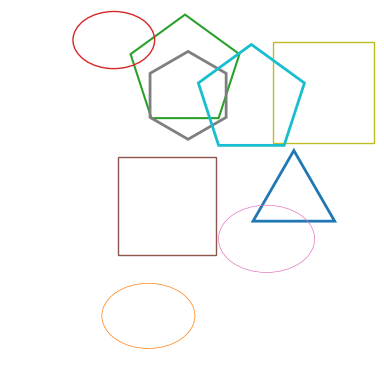[{"shape": "triangle", "thickness": 2, "radius": 0.61, "center": [0.763, 0.487]}, {"shape": "oval", "thickness": 0.5, "radius": 0.6, "center": [0.385, 0.18]}, {"shape": "pentagon", "thickness": 1.5, "radius": 0.74, "center": [0.481, 0.813]}, {"shape": "oval", "thickness": 1, "radius": 0.53, "center": [0.296, 0.896]}, {"shape": "square", "thickness": 1, "radius": 0.63, "center": [0.434, 0.465]}, {"shape": "oval", "thickness": 0.5, "radius": 0.62, "center": [0.692, 0.38]}, {"shape": "hexagon", "thickness": 2, "radius": 0.57, "center": [0.489, 0.752]}, {"shape": "square", "thickness": 1, "radius": 0.65, "center": [0.841, 0.76]}, {"shape": "pentagon", "thickness": 2, "radius": 0.72, "center": [0.653, 0.74]}]